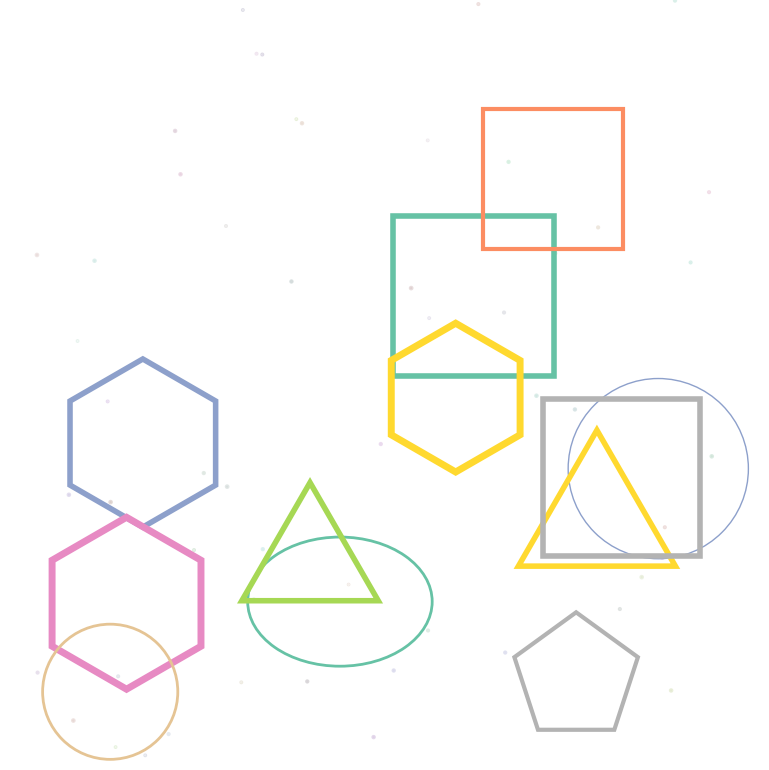[{"shape": "oval", "thickness": 1, "radius": 0.6, "center": [0.441, 0.219]}, {"shape": "square", "thickness": 2, "radius": 0.52, "center": [0.615, 0.616]}, {"shape": "square", "thickness": 1.5, "radius": 0.46, "center": [0.718, 0.768]}, {"shape": "hexagon", "thickness": 2, "radius": 0.55, "center": [0.185, 0.425]}, {"shape": "circle", "thickness": 0.5, "radius": 0.59, "center": [0.855, 0.391]}, {"shape": "hexagon", "thickness": 2.5, "radius": 0.56, "center": [0.164, 0.217]}, {"shape": "triangle", "thickness": 2, "radius": 0.51, "center": [0.403, 0.271]}, {"shape": "triangle", "thickness": 2, "radius": 0.59, "center": [0.775, 0.324]}, {"shape": "hexagon", "thickness": 2.5, "radius": 0.48, "center": [0.592, 0.484]}, {"shape": "circle", "thickness": 1, "radius": 0.44, "center": [0.143, 0.102]}, {"shape": "square", "thickness": 2, "radius": 0.51, "center": [0.807, 0.38]}, {"shape": "pentagon", "thickness": 1.5, "radius": 0.42, "center": [0.748, 0.12]}]